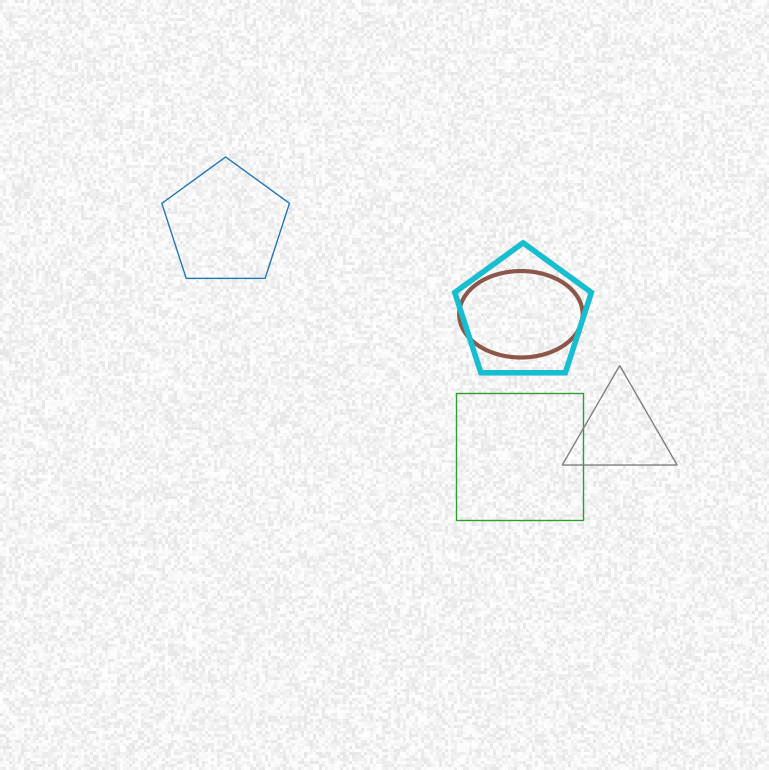[{"shape": "pentagon", "thickness": 0.5, "radius": 0.44, "center": [0.293, 0.709]}, {"shape": "square", "thickness": 0.5, "radius": 0.41, "center": [0.675, 0.407]}, {"shape": "oval", "thickness": 1.5, "radius": 0.4, "center": [0.677, 0.592]}, {"shape": "triangle", "thickness": 0.5, "radius": 0.43, "center": [0.805, 0.439]}, {"shape": "pentagon", "thickness": 2, "radius": 0.47, "center": [0.679, 0.591]}]